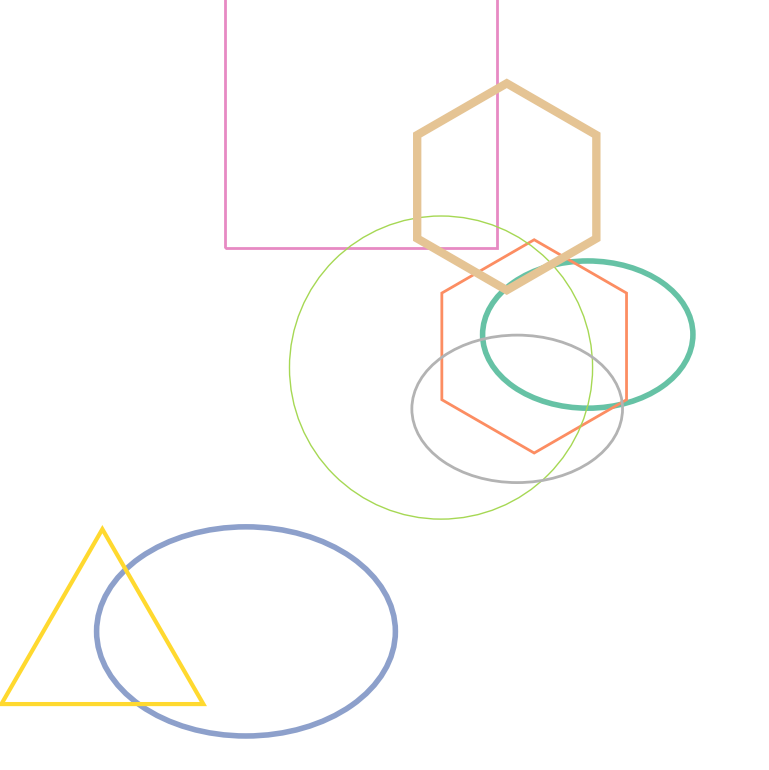[{"shape": "oval", "thickness": 2, "radius": 0.68, "center": [0.763, 0.565]}, {"shape": "hexagon", "thickness": 1, "radius": 0.69, "center": [0.694, 0.55]}, {"shape": "oval", "thickness": 2, "radius": 0.97, "center": [0.319, 0.18]}, {"shape": "square", "thickness": 1, "radius": 0.88, "center": [0.469, 0.855]}, {"shape": "circle", "thickness": 0.5, "radius": 0.98, "center": [0.573, 0.523]}, {"shape": "triangle", "thickness": 1.5, "radius": 0.76, "center": [0.133, 0.161]}, {"shape": "hexagon", "thickness": 3, "radius": 0.67, "center": [0.658, 0.757]}, {"shape": "oval", "thickness": 1, "radius": 0.68, "center": [0.672, 0.469]}]